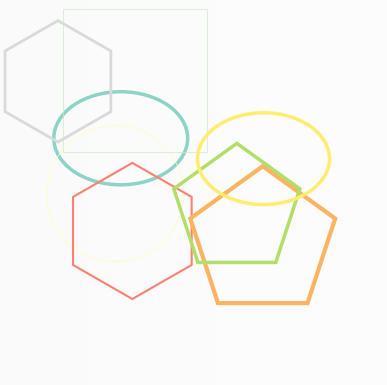[{"shape": "oval", "thickness": 2.5, "radius": 0.86, "center": [0.312, 0.641]}, {"shape": "circle", "thickness": 0.5, "radius": 0.88, "center": [0.297, 0.497]}, {"shape": "hexagon", "thickness": 1.5, "radius": 0.88, "center": [0.342, 0.4]}, {"shape": "pentagon", "thickness": 3, "radius": 0.98, "center": [0.678, 0.372]}, {"shape": "pentagon", "thickness": 2.5, "radius": 0.86, "center": [0.611, 0.457]}, {"shape": "hexagon", "thickness": 2, "radius": 0.79, "center": [0.15, 0.789]}, {"shape": "square", "thickness": 0.5, "radius": 0.93, "center": [0.349, 0.791]}, {"shape": "oval", "thickness": 2.5, "radius": 0.85, "center": [0.68, 0.588]}]